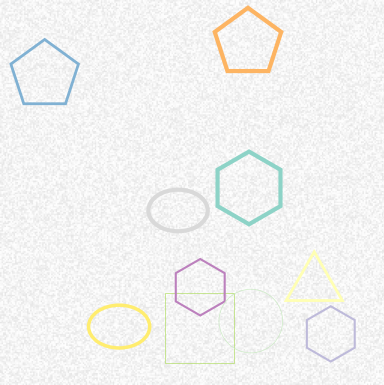[{"shape": "hexagon", "thickness": 3, "radius": 0.47, "center": [0.647, 0.512]}, {"shape": "triangle", "thickness": 2, "radius": 0.42, "center": [0.816, 0.262]}, {"shape": "hexagon", "thickness": 1.5, "radius": 0.36, "center": [0.859, 0.133]}, {"shape": "pentagon", "thickness": 2, "radius": 0.46, "center": [0.116, 0.805]}, {"shape": "pentagon", "thickness": 3, "radius": 0.45, "center": [0.644, 0.889]}, {"shape": "square", "thickness": 0.5, "radius": 0.45, "center": [0.519, 0.148]}, {"shape": "oval", "thickness": 3, "radius": 0.39, "center": [0.462, 0.453]}, {"shape": "hexagon", "thickness": 1.5, "radius": 0.37, "center": [0.52, 0.254]}, {"shape": "circle", "thickness": 0.5, "radius": 0.41, "center": [0.651, 0.166]}, {"shape": "oval", "thickness": 2.5, "radius": 0.4, "center": [0.309, 0.152]}]